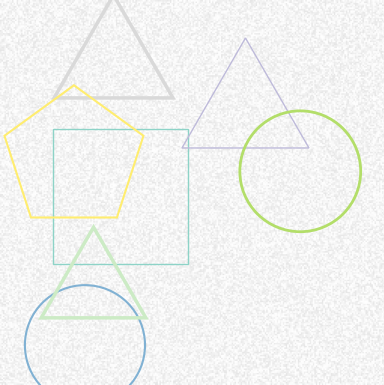[{"shape": "square", "thickness": 1, "radius": 0.87, "center": [0.313, 0.489]}, {"shape": "triangle", "thickness": 1, "radius": 0.95, "center": [0.638, 0.711]}, {"shape": "circle", "thickness": 1.5, "radius": 0.78, "center": [0.221, 0.103]}, {"shape": "circle", "thickness": 2, "radius": 0.78, "center": [0.78, 0.555]}, {"shape": "triangle", "thickness": 2.5, "radius": 0.89, "center": [0.295, 0.835]}, {"shape": "triangle", "thickness": 2.5, "radius": 0.78, "center": [0.243, 0.253]}, {"shape": "pentagon", "thickness": 1.5, "radius": 0.95, "center": [0.192, 0.589]}]